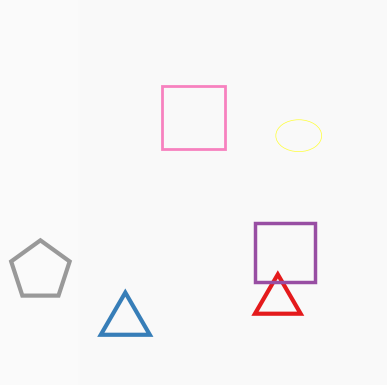[{"shape": "triangle", "thickness": 3, "radius": 0.34, "center": [0.717, 0.219]}, {"shape": "triangle", "thickness": 3, "radius": 0.37, "center": [0.323, 0.167]}, {"shape": "square", "thickness": 2.5, "radius": 0.38, "center": [0.735, 0.343]}, {"shape": "oval", "thickness": 0.5, "radius": 0.3, "center": [0.771, 0.648]}, {"shape": "square", "thickness": 2, "radius": 0.41, "center": [0.499, 0.695]}, {"shape": "pentagon", "thickness": 3, "radius": 0.4, "center": [0.104, 0.296]}]